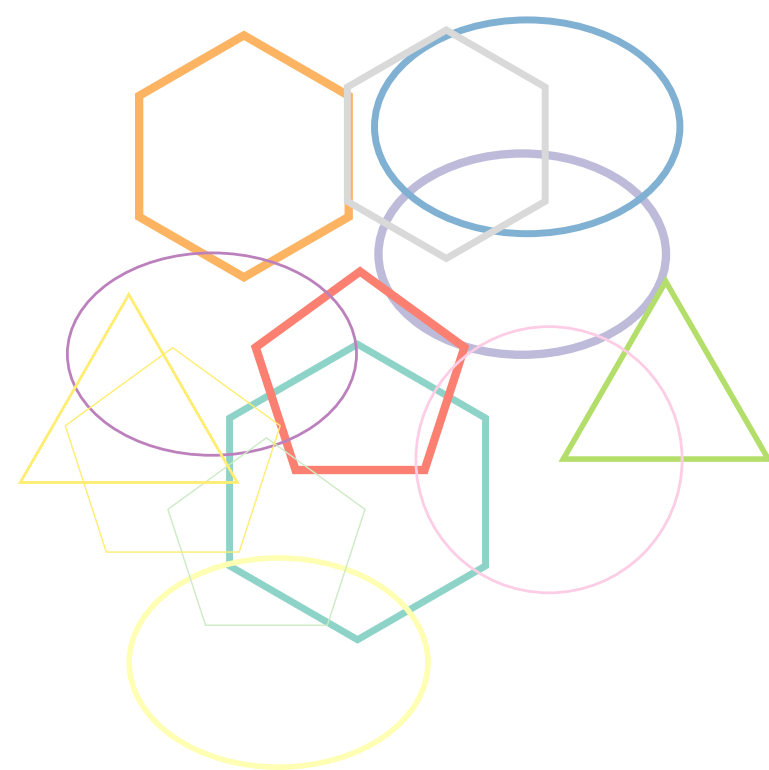[{"shape": "hexagon", "thickness": 2.5, "radius": 0.96, "center": [0.464, 0.361]}, {"shape": "oval", "thickness": 2, "radius": 0.97, "center": [0.362, 0.14]}, {"shape": "oval", "thickness": 3, "radius": 0.93, "center": [0.678, 0.67]}, {"shape": "pentagon", "thickness": 3, "radius": 0.71, "center": [0.468, 0.505]}, {"shape": "oval", "thickness": 2.5, "radius": 0.99, "center": [0.685, 0.835]}, {"shape": "hexagon", "thickness": 3, "radius": 0.79, "center": [0.317, 0.797]}, {"shape": "triangle", "thickness": 2, "radius": 0.77, "center": [0.865, 0.481]}, {"shape": "circle", "thickness": 1, "radius": 0.86, "center": [0.713, 0.403]}, {"shape": "hexagon", "thickness": 2.5, "radius": 0.74, "center": [0.58, 0.813]}, {"shape": "oval", "thickness": 1, "radius": 0.94, "center": [0.275, 0.54]}, {"shape": "pentagon", "thickness": 0.5, "radius": 0.67, "center": [0.346, 0.297]}, {"shape": "pentagon", "thickness": 0.5, "radius": 0.73, "center": [0.224, 0.402]}, {"shape": "triangle", "thickness": 1, "radius": 0.81, "center": [0.167, 0.455]}]